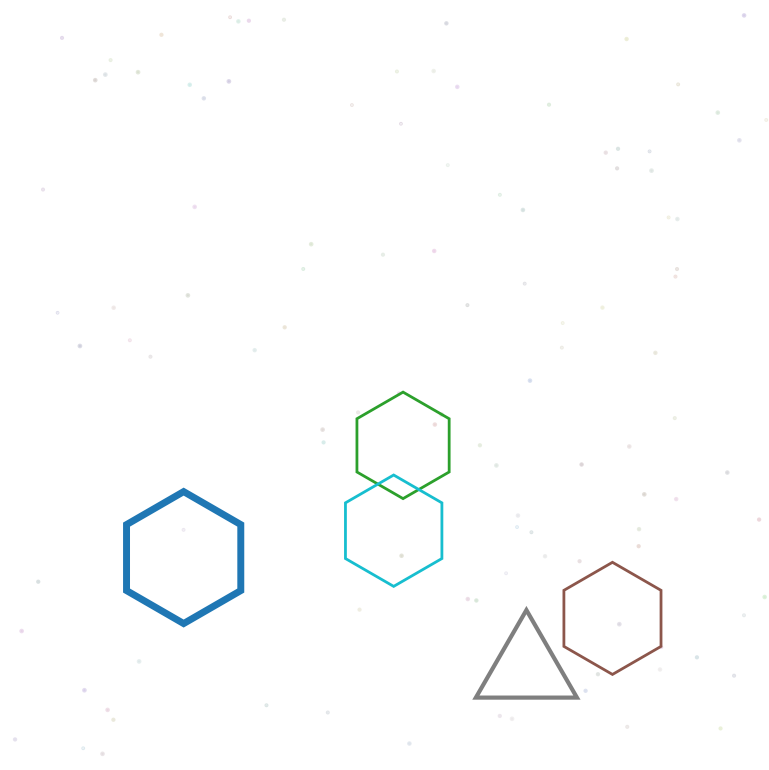[{"shape": "hexagon", "thickness": 2.5, "radius": 0.43, "center": [0.239, 0.276]}, {"shape": "hexagon", "thickness": 1, "radius": 0.35, "center": [0.523, 0.422]}, {"shape": "hexagon", "thickness": 1, "radius": 0.36, "center": [0.795, 0.197]}, {"shape": "triangle", "thickness": 1.5, "radius": 0.38, "center": [0.684, 0.132]}, {"shape": "hexagon", "thickness": 1, "radius": 0.36, "center": [0.511, 0.311]}]